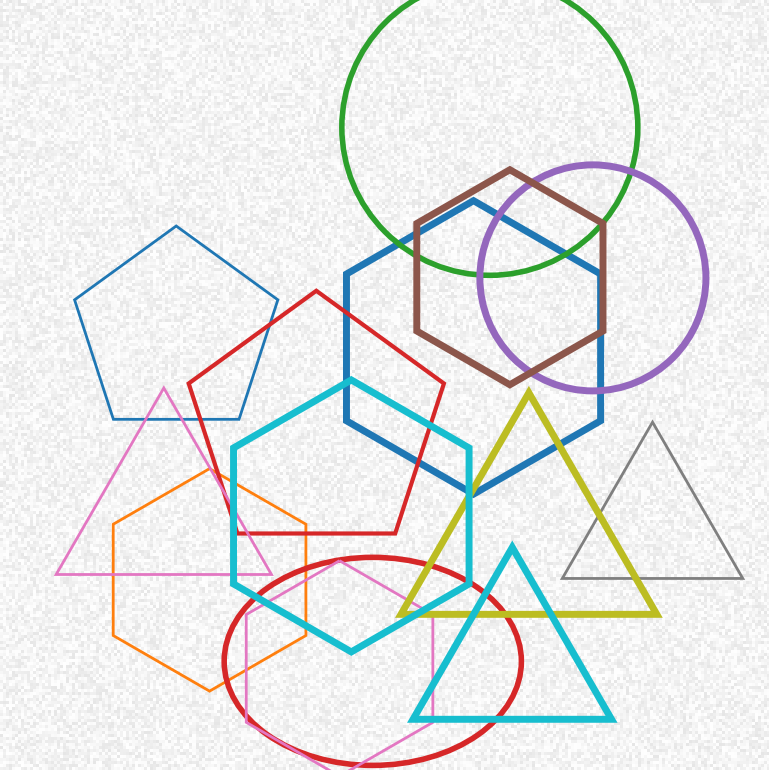[{"shape": "hexagon", "thickness": 2.5, "radius": 0.95, "center": [0.615, 0.549]}, {"shape": "pentagon", "thickness": 1, "radius": 0.69, "center": [0.229, 0.568]}, {"shape": "hexagon", "thickness": 1, "radius": 0.72, "center": [0.272, 0.247]}, {"shape": "circle", "thickness": 2, "radius": 0.96, "center": [0.636, 0.835]}, {"shape": "pentagon", "thickness": 1.5, "radius": 0.87, "center": [0.411, 0.448]}, {"shape": "oval", "thickness": 2, "radius": 0.96, "center": [0.484, 0.141]}, {"shape": "circle", "thickness": 2.5, "radius": 0.73, "center": [0.77, 0.639]}, {"shape": "hexagon", "thickness": 2.5, "radius": 0.7, "center": [0.662, 0.64]}, {"shape": "triangle", "thickness": 1, "radius": 0.81, "center": [0.213, 0.335]}, {"shape": "hexagon", "thickness": 1, "radius": 0.7, "center": [0.441, 0.132]}, {"shape": "triangle", "thickness": 1, "radius": 0.68, "center": [0.847, 0.316]}, {"shape": "triangle", "thickness": 2.5, "radius": 0.96, "center": [0.687, 0.298]}, {"shape": "triangle", "thickness": 2.5, "radius": 0.74, "center": [0.665, 0.14]}, {"shape": "hexagon", "thickness": 2.5, "radius": 0.88, "center": [0.456, 0.33]}]